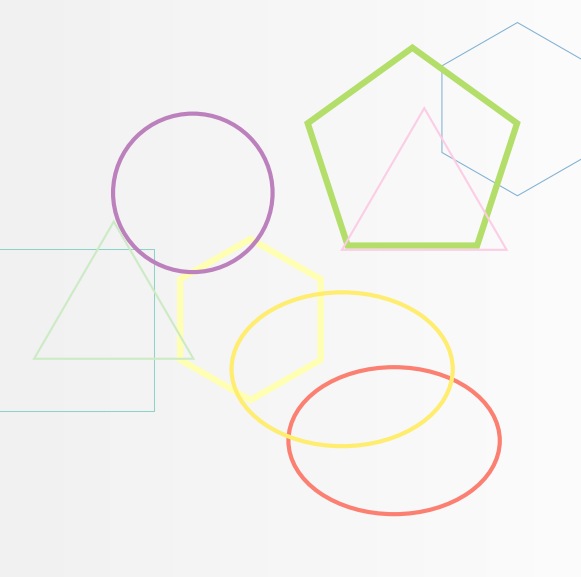[{"shape": "square", "thickness": 0.5, "radius": 0.7, "center": [0.125, 0.428]}, {"shape": "hexagon", "thickness": 3, "radius": 0.7, "center": [0.431, 0.446]}, {"shape": "oval", "thickness": 2, "radius": 0.91, "center": [0.678, 0.236]}, {"shape": "hexagon", "thickness": 0.5, "radius": 0.75, "center": [0.89, 0.81]}, {"shape": "pentagon", "thickness": 3, "radius": 0.95, "center": [0.71, 0.727]}, {"shape": "triangle", "thickness": 1, "radius": 0.82, "center": [0.73, 0.648]}, {"shape": "circle", "thickness": 2, "radius": 0.69, "center": [0.332, 0.665]}, {"shape": "triangle", "thickness": 1, "radius": 0.79, "center": [0.196, 0.457]}, {"shape": "oval", "thickness": 2, "radius": 0.95, "center": [0.589, 0.36]}]